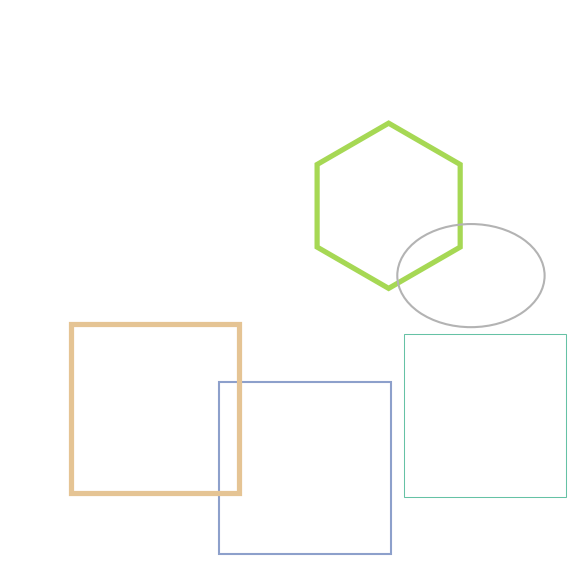[{"shape": "square", "thickness": 0.5, "radius": 0.7, "center": [0.84, 0.28]}, {"shape": "square", "thickness": 1, "radius": 0.74, "center": [0.528, 0.189]}, {"shape": "hexagon", "thickness": 2.5, "radius": 0.72, "center": [0.673, 0.643]}, {"shape": "square", "thickness": 2.5, "radius": 0.73, "center": [0.268, 0.291]}, {"shape": "oval", "thickness": 1, "radius": 0.64, "center": [0.815, 0.522]}]